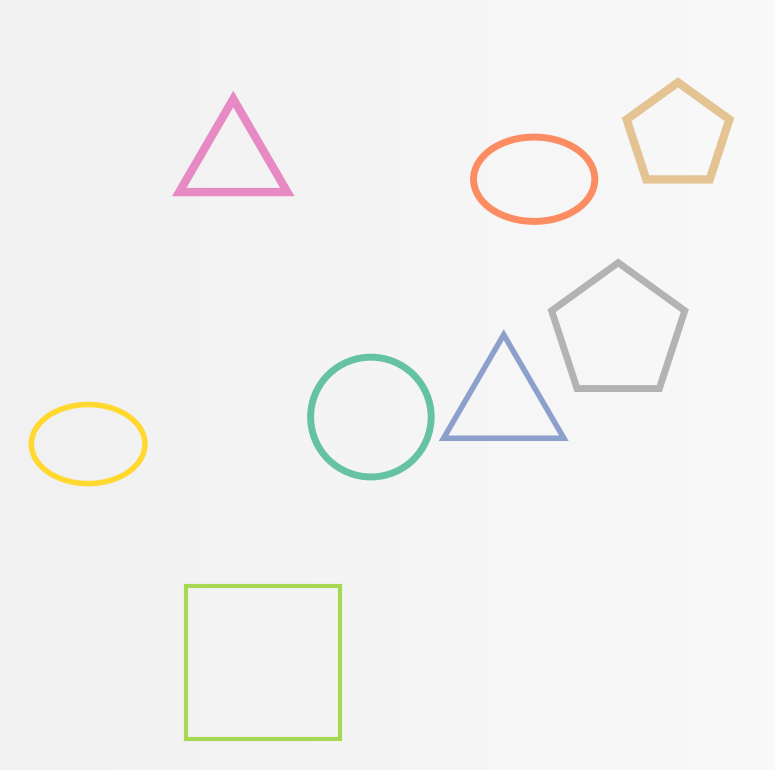[{"shape": "circle", "thickness": 2.5, "radius": 0.39, "center": [0.479, 0.458]}, {"shape": "oval", "thickness": 2.5, "radius": 0.39, "center": [0.689, 0.767]}, {"shape": "triangle", "thickness": 2, "radius": 0.45, "center": [0.65, 0.476]}, {"shape": "triangle", "thickness": 3, "radius": 0.4, "center": [0.301, 0.791]}, {"shape": "square", "thickness": 1.5, "radius": 0.5, "center": [0.34, 0.14]}, {"shape": "oval", "thickness": 2, "radius": 0.37, "center": [0.114, 0.423]}, {"shape": "pentagon", "thickness": 3, "radius": 0.35, "center": [0.875, 0.823]}, {"shape": "pentagon", "thickness": 2.5, "radius": 0.45, "center": [0.798, 0.569]}]